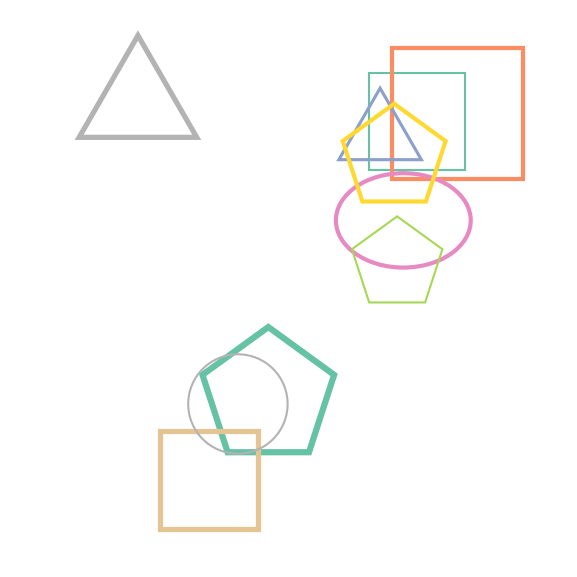[{"shape": "pentagon", "thickness": 3, "radius": 0.6, "center": [0.465, 0.313]}, {"shape": "square", "thickness": 1, "radius": 0.42, "center": [0.722, 0.789]}, {"shape": "square", "thickness": 2, "radius": 0.57, "center": [0.793, 0.802]}, {"shape": "triangle", "thickness": 1.5, "radius": 0.41, "center": [0.658, 0.764]}, {"shape": "oval", "thickness": 2, "radius": 0.58, "center": [0.698, 0.618]}, {"shape": "pentagon", "thickness": 1, "radius": 0.41, "center": [0.688, 0.542]}, {"shape": "pentagon", "thickness": 2, "radius": 0.47, "center": [0.683, 0.726]}, {"shape": "square", "thickness": 2.5, "radius": 0.42, "center": [0.362, 0.168]}, {"shape": "triangle", "thickness": 2.5, "radius": 0.59, "center": [0.239, 0.82]}, {"shape": "circle", "thickness": 1, "radius": 0.43, "center": [0.412, 0.3]}]